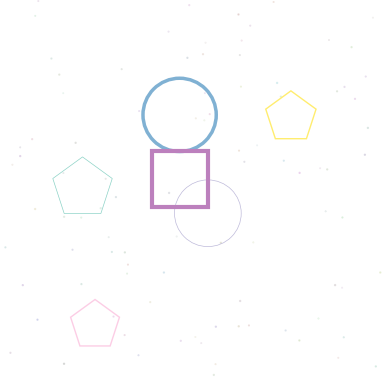[{"shape": "pentagon", "thickness": 0.5, "radius": 0.41, "center": [0.214, 0.511]}, {"shape": "circle", "thickness": 0.5, "radius": 0.43, "center": [0.54, 0.446]}, {"shape": "circle", "thickness": 2.5, "radius": 0.48, "center": [0.467, 0.702]}, {"shape": "pentagon", "thickness": 1, "radius": 0.33, "center": [0.247, 0.155]}, {"shape": "square", "thickness": 3, "radius": 0.37, "center": [0.468, 0.534]}, {"shape": "pentagon", "thickness": 1, "radius": 0.34, "center": [0.756, 0.695]}]